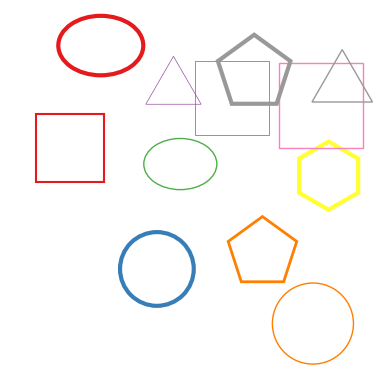[{"shape": "square", "thickness": 1.5, "radius": 0.44, "center": [0.182, 0.616]}, {"shape": "oval", "thickness": 3, "radius": 0.55, "center": [0.262, 0.882]}, {"shape": "circle", "thickness": 3, "radius": 0.48, "center": [0.408, 0.301]}, {"shape": "oval", "thickness": 1, "radius": 0.47, "center": [0.468, 0.574]}, {"shape": "triangle", "thickness": 0.5, "radius": 0.42, "center": [0.451, 0.771]}, {"shape": "circle", "thickness": 1, "radius": 0.53, "center": [0.813, 0.16]}, {"shape": "pentagon", "thickness": 2, "radius": 0.47, "center": [0.682, 0.344]}, {"shape": "hexagon", "thickness": 3, "radius": 0.44, "center": [0.853, 0.544]}, {"shape": "square", "thickness": 0.5, "radius": 0.48, "center": [0.603, 0.745]}, {"shape": "square", "thickness": 1, "radius": 0.55, "center": [0.834, 0.726]}, {"shape": "pentagon", "thickness": 3, "radius": 0.5, "center": [0.66, 0.811]}, {"shape": "triangle", "thickness": 1, "radius": 0.45, "center": [0.889, 0.78]}]